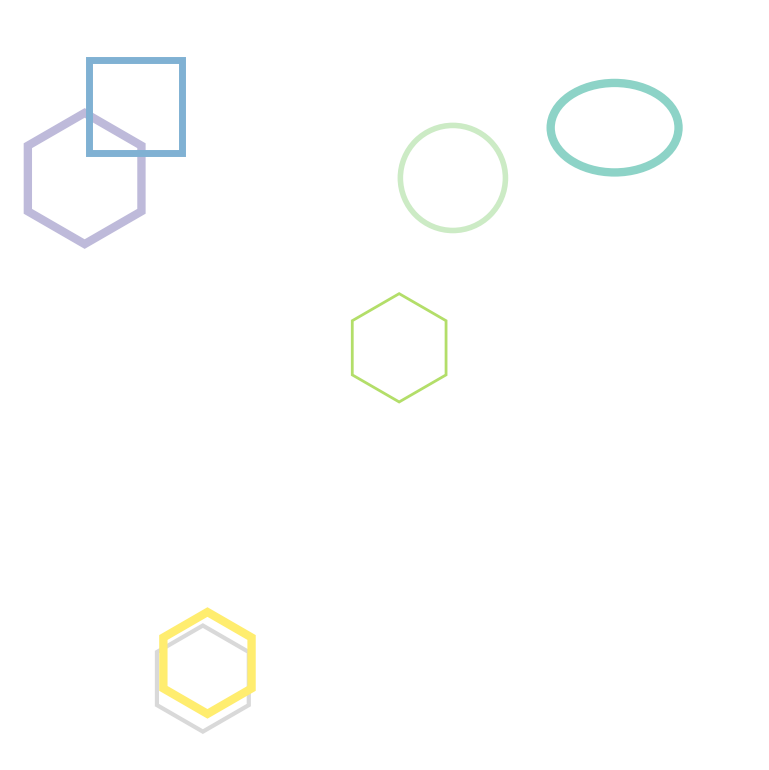[{"shape": "oval", "thickness": 3, "radius": 0.42, "center": [0.798, 0.834]}, {"shape": "hexagon", "thickness": 3, "radius": 0.43, "center": [0.11, 0.768]}, {"shape": "square", "thickness": 2.5, "radius": 0.3, "center": [0.176, 0.862]}, {"shape": "hexagon", "thickness": 1, "radius": 0.35, "center": [0.518, 0.548]}, {"shape": "hexagon", "thickness": 1.5, "radius": 0.34, "center": [0.263, 0.119]}, {"shape": "circle", "thickness": 2, "radius": 0.34, "center": [0.588, 0.769]}, {"shape": "hexagon", "thickness": 3, "radius": 0.33, "center": [0.269, 0.139]}]